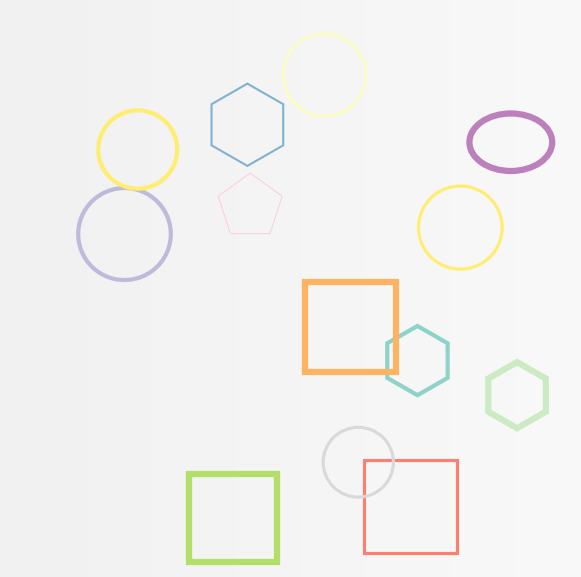[{"shape": "hexagon", "thickness": 2, "radius": 0.3, "center": [0.718, 0.375]}, {"shape": "circle", "thickness": 1, "radius": 0.36, "center": [0.558, 0.869]}, {"shape": "circle", "thickness": 2, "radius": 0.4, "center": [0.214, 0.594]}, {"shape": "square", "thickness": 1.5, "radius": 0.4, "center": [0.706, 0.123]}, {"shape": "hexagon", "thickness": 1, "radius": 0.36, "center": [0.426, 0.783]}, {"shape": "square", "thickness": 3, "radius": 0.39, "center": [0.603, 0.433]}, {"shape": "square", "thickness": 3, "radius": 0.38, "center": [0.4, 0.103]}, {"shape": "pentagon", "thickness": 0.5, "radius": 0.29, "center": [0.43, 0.641]}, {"shape": "circle", "thickness": 1.5, "radius": 0.3, "center": [0.616, 0.199]}, {"shape": "oval", "thickness": 3, "radius": 0.36, "center": [0.879, 0.753]}, {"shape": "hexagon", "thickness": 3, "radius": 0.29, "center": [0.89, 0.315]}, {"shape": "circle", "thickness": 1.5, "radius": 0.36, "center": [0.792, 0.605]}, {"shape": "circle", "thickness": 2, "radius": 0.34, "center": [0.237, 0.74]}]